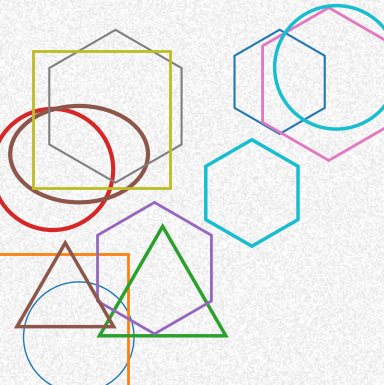[{"shape": "hexagon", "thickness": 1.5, "radius": 0.68, "center": [0.726, 0.787]}, {"shape": "circle", "thickness": 1, "radius": 0.72, "center": [0.205, 0.124]}, {"shape": "square", "thickness": 2, "radius": 0.94, "center": [0.145, 0.152]}, {"shape": "triangle", "thickness": 2.5, "radius": 0.95, "center": [0.422, 0.223]}, {"shape": "circle", "thickness": 3, "radius": 0.79, "center": [0.137, 0.56]}, {"shape": "hexagon", "thickness": 2, "radius": 0.85, "center": [0.401, 0.303]}, {"shape": "triangle", "thickness": 2.5, "radius": 0.73, "center": [0.169, 0.224]}, {"shape": "oval", "thickness": 3, "radius": 0.89, "center": [0.205, 0.6]}, {"shape": "hexagon", "thickness": 2, "radius": 0.99, "center": [0.854, 0.782]}, {"shape": "hexagon", "thickness": 1.5, "radius": 0.99, "center": [0.3, 0.724]}, {"shape": "square", "thickness": 2, "radius": 0.89, "center": [0.263, 0.689]}, {"shape": "circle", "thickness": 2.5, "radius": 0.8, "center": [0.874, 0.825]}, {"shape": "hexagon", "thickness": 2.5, "radius": 0.69, "center": [0.654, 0.499]}]